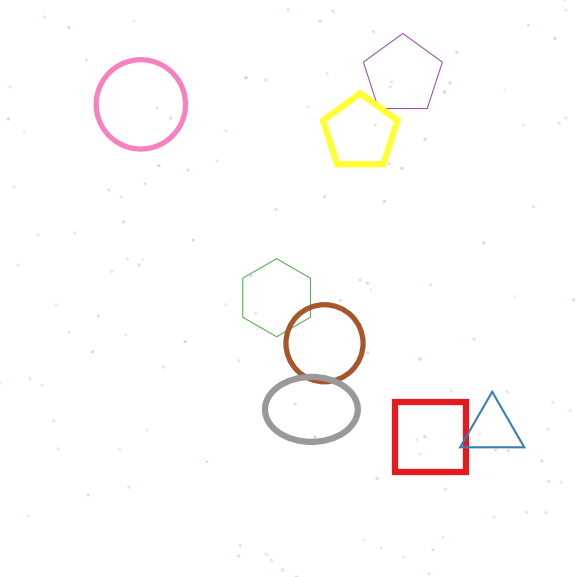[{"shape": "square", "thickness": 3, "radius": 0.31, "center": [0.745, 0.242]}, {"shape": "triangle", "thickness": 1, "radius": 0.32, "center": [0.852, 0.257]}, {"shape": "hexagon", "thickness": 0.5, "radius": 0.34, "center": [0.479, 0.484]}, {"shape": "pentagon", "thickness": 0.5, "radius": 0.36, "center": [0.698, 0.869]}, {"shape": "pentagon", "thickness": 3, "radius": 0.34, "center": [0.624, 0.77]}, {"shape": "circle", "thickness": 2.5, "radius": 0.33, "center": [0.562, 0.405]}, {"shape": "circle", "thickness": 2.5, "radius": 0.39, "center": [0.244, 0.818]}, {"shape": "oval", "thickness": 3, "radius": 0.4, "center": [0.539, 0.29]}]